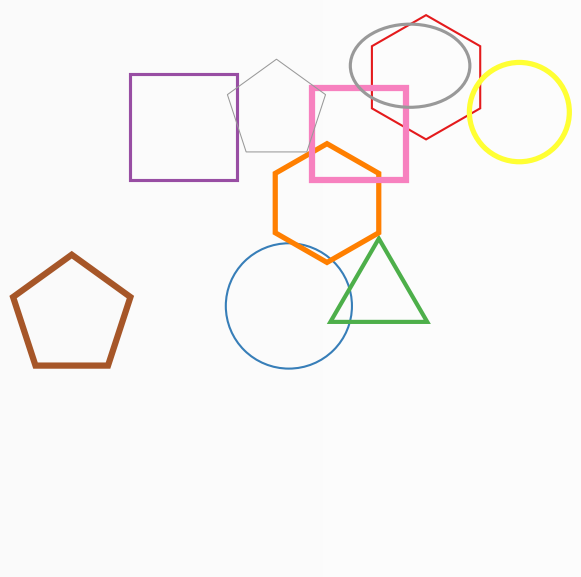[{"shape": "hexagon", "thickness": 1, "radius": 0.54, "center": [0.733, 0.865]}, {"shape": "circle", "thickness": 1, "radius": 0.54, "center": [0.497, 0.469]}, {"shape": "triangle", "thickness": 2, "radius": 0.48, "center": [0.652, 0.49]}, {"shape": "square", "thickness": 1.5, "radius": 0.46, "center": [0.315, 0.779]}, {"shape": "hexagon", "thickness": 2.5, "radius": 0.51, "center": [0.563, 0.648]}, {"shape": "circle", "thickness": 2.5, "radius": 0.43, "center": [0.894, 0.805]}, {"shape": "pentagon", "thickness": 3, "radius": 0.53, "center": [0.123, 0.452]}, {"shape": "square", "thickness": 3, "radius": 0.4, "center": [0.618, 0.767]}, {"shape": "oval", "thickness": 1.5, "radius": 0.51, "center": [0.706, 0.885]}, {"shape": "pentagon", "thickness": 0.5, "radius": 0.44, "center": [0.476, 0.808]}]